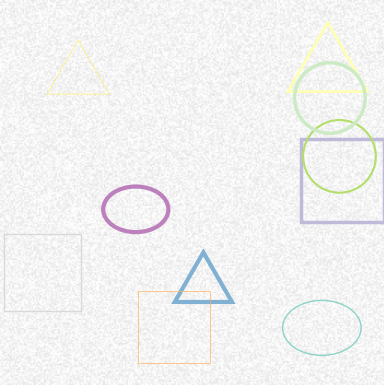[{"shape": "oval", "thickness": 1, "radius": 0.51, "center": [0.836, 0.148]}, {"shape": "triangle", "thickness": 2, "radius": 0.6, "center": [0.851, 0.822]}, {"shape": "square", "thickness": 2.5, "radius": 0.54, "center": [0.89, 0.532]}, {"shape": "triangle", "thickness": 3, "radius": 0.43, "center": [0.528, 0.259]}, {"shape": "square", "thickness": 0.5, "radius": 0.47, "center": [0.452, 0.15]}, {"shape": "circle", "thickness": 1.5, "radius": 0.47, "center": [0.882, 0.594]}, {"shape": "square", "thickness": 1, "radius": 0.5, "center": [0.111, 0.292]}, {"shape": "oval", "thickness": 3, "radius": 0.42, "center": [0.353, 0.456]}, {"shape": "circle", "thickness": 2.5, "radius": 0.46, "center": [0.857, 0.745]}, {"shape": "triangle", "thickness": 0.5, "radius": 0.47, "center": [0.203, 0.802]}]